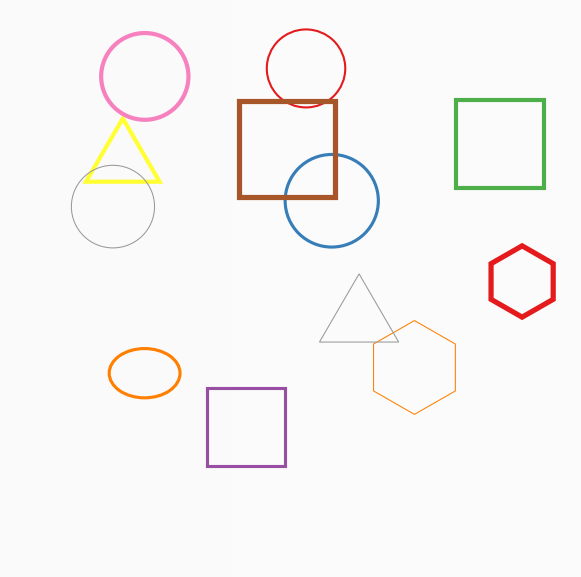[{"shape": "hexagon", "thickness": 2.5, "radius": 0.31, "center": [0.898, 0.512]}, {"shape": "circle", "thickness": 1, "radius": 0.34, "center": [0.526, 0.881]}, {"shape": "circle", "thickness": 1.5, "radius": 0.4, "center": [0.571, 0.651]}, {"shape": "square", "thickness": 2, "radius": 0.38, "center": [0.861, 0.749]}, {"shape": "square", "thickness": 1.5, "radius": 0.34, "center": [0.423, 0.259]}, {"shape": "oval", "thickness": 1.5, "radius": 0.3, "center": [0.249, 0.353]}, {"shape": "hexagon", "thickness": 0.5, "radius": 0.41, "center": [0.713, 0.363]}, {"shape": "triangle", "thickness": 2, "radius": 0.37, "center": [0.211, 0.721]}, {"shape": "square", "thickness": 2.5, "radius": 0.41, "center": [0.493, 0.741]}, {"shape": "circle", "thickness": 2, "radius": 0.38, "center": [0.249, 0.867]}, {"shape": "triangle", "thickness": 0.5, "radius": 0.39, "center": [0.618, 0.446]}, {"shape": "circle", "thickness": 0.5, "radius": 0.36, "center": [0.194, 0.641]}]